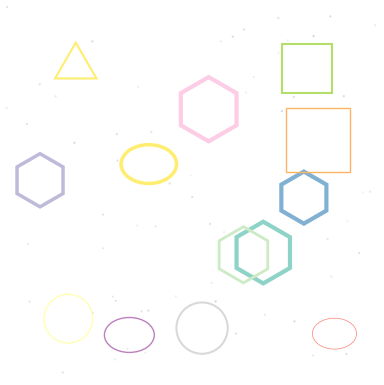[{"shape": "hexagon", "thickness": 3, "radius": 0.4, "center": [0.684, 0.344]}, {"shape": "circle", "thickness": 1, "radius": 0.32, "center": [0.177, 0.172]}, {"shape": "hexagon", "thickness": 2.5, "radius": 0.35, "center": [0.104, 0.532]}, {"shape": "oval", "thickness": 0.5, "radius": 0.29, "center": [0.869, 0.133]}, {"shape": "hexagon", "thickness": 3, "radius": 0.34, "center": [0.789, 0.487]}, {"shape": "square", "thickness": 1, "radius": 0.42, "center": [0.826, 0.637]}, {"shape": "square", "thickness": 1.5, "radius": 0.32, "center": [0.797, 0.822]}, {"shape": "hexagon", "thickness": 3, "radius": 0.42, "center": [0.542, 0.716]}, {"shape": "circle", "thickness": 1.5, "radius": 0.33, "center": [0.525, 0.148]}, {"shape": "oval", "thickness": 1, "radius": 0.32, "center": [0.336, 0.13]}, {"shape": "hexagon", "thickness": 2, "radius": 0.36, "center": [0.632, 0.338]}, {"shape": "triangle", "thickness": 1.5, "radius": 0.31, "center": [0.197, 0.827]}, {"shape": "oval", "thickness": 2.5, "radius": 0.36, "center": [0.387, 0.574]}]